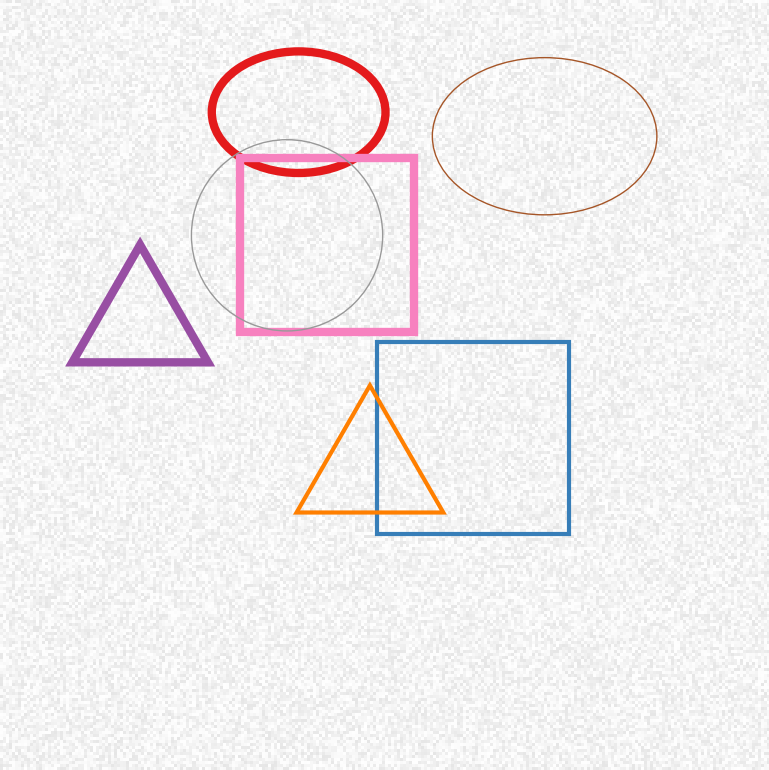[{"shape": "oval", "thickness": 3, "radius": 0.56, "center": [0.388, 0.854]}, {"shape": "square", "thickness": 1.5, "radius": 0.62, "center": [0.614, 0.431]}, {"shape": "triangle", "thickness": 3, "radius": 0.51, "center": [0.182, 0.58]}, {"shape": "triangle", "thickness": 1.5, "radius": 0.55, "center": [0.48, 0.389]}, {"shape": "oval", "thickness": 0.5, "radius": 0.73, "center": [0.707, 0.823]}, {"shape": "square", "thickness": 3, "radius": 0.56, "center": [0.425, 0.682]}, {"shape": "circle", "thickness": 0.5, "radius": 0.62, "center": [0.373, 0.694]}]